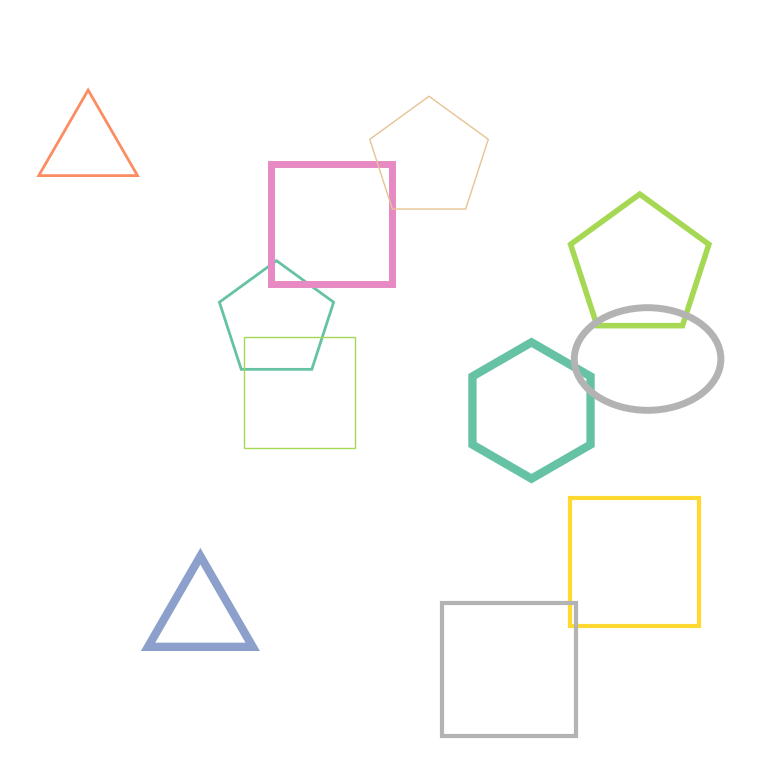[{"shape": "pentagon", "thickness": 1, "radius": 0.39, "center": [0.359, 0.583]}, {"shape": "hexagon", "thickness": 3, "radius": 0.44, "center": [0.69, 0.467]}, {"shape": "triangle", "thickness": 1, "radius": 0.37, "center": [0.114, 0.809]}, {"shape": "triangle", "thickness": 3, "radius": 0.39, "center": [0.26, 0.199]}, {"shape": "square", "thickness": 2.5, "radius": 0.39, "center": [0.43, 0.709]}, {"shape": "square", "thickness": 0.5, "radius": 0.36, "center": [0.389, 0.49]}, {"shape": "pentagon", "thickness": 2, "radius": 0.47, "center": [0.831, 0.653]}, {"shape": "square", "thickness": 1.5, "radius": 0.42, "center": [0.824, 0.27]}, {"shape": "pentagon", "thickness": 0.5, "radius": 0.4, "center": [0.557, 0.794]}, {"shape": "square", "thickness": 1.5, "radius": 0.43, "center": [0.661, 0.131]}, {"shape": "oval", "thickness": 2.5, "radius": 0.48, "center": [0.841, 0.534]}]